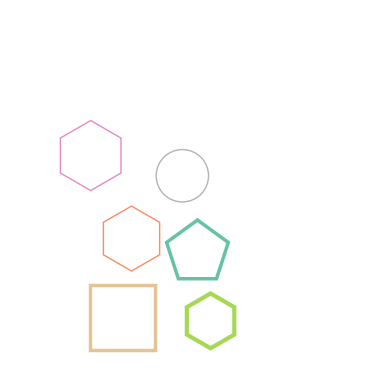[{"shape": "pentagon", "thickness": 2.5, "radius": 0.42, "center": [0.513, 0.344]}, {"shape": "hexagon", "thickness": 1, "radius": 0.42, "center": [0.342, 0.38]}, {"shape": "hexagon", "thickness": 1, "radius": 0.45, "center": [0.236, 0.596]}, {"shape": "hexagon", "thickness": 3, "radius": 0.36, "center": [0.547, 0.167]}, {"shape": "square", "thickness": 2.5, "radius": 0.42, "center": [0.319, 0.174]}, {"shape": "circle", "thickness": 1, "radius": 0.34, "center": [0.474, 0.543]}]